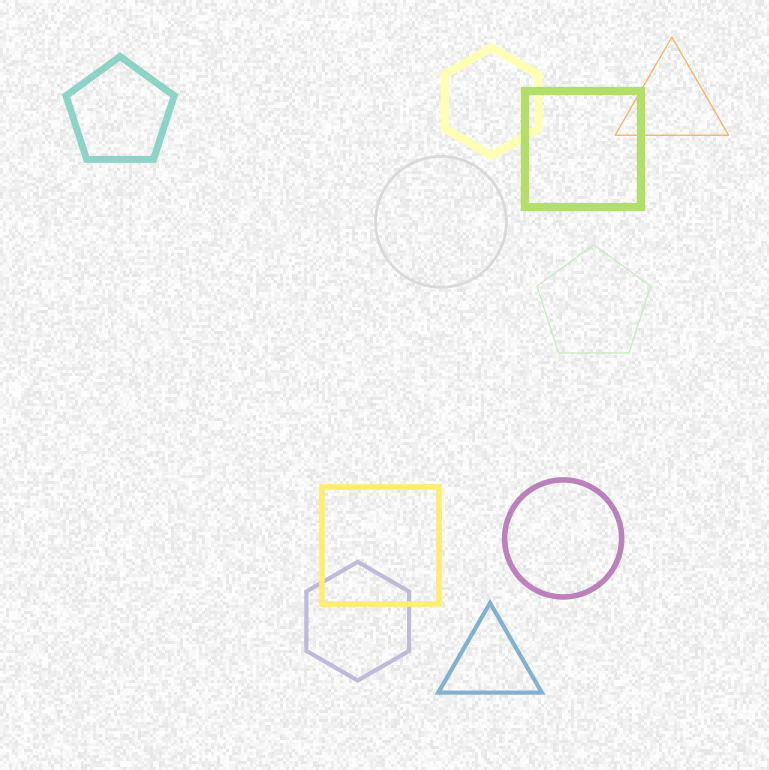[{"shape": "pentagon", "thickness": 2.5, "radius": 0.37, "center": [0.156, 0.853]}, {"shape": "hexagon", "thickness": 3, "radius": 0.35, "center": [0.638, 0.868]}, {"shape": "hexagon", "thickness": 1.5, "radius": 0.39, "center": [0.465, 0.193]}, {"shape": "triangle", "thickness": 1.5, "radius": 0.39, "center": [0.636, 0.139]}, {"shape": "triangle", "thickness": 0.5, "radius": 0.43, "center": [0.873, 0.867]}, {"shape": "square", "thickness": 3, "radius": 0.38, "center": [0.758, 0.807]}, {"shape": "circle", "thickness": 1, "radius": 0.42, "center": [0.573, 0.712]}, {"shape": "circle", "thickness": 2, "radius": 0.38, "center": [0.731, 0.301]}, {"shape": "pentagon", "thickness": 0.5, "radius": 0.39, "center": [0.771, 0.604]}, {"shape": "square", "thickness": 2, "radius": 0.38, "center": [0.494, 0.291]}]